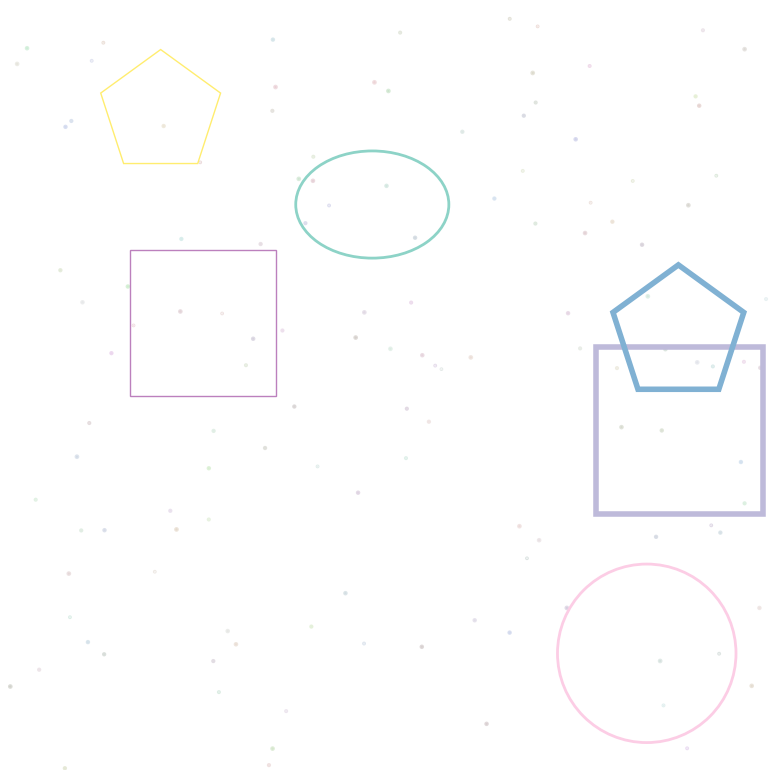[{"shape": "oval", "thickness": 1, "radius": 0.5, "center": [0.483, 0.734]}, {"shape": "square", "thickness": 2, "radius": 0.54, "center": [0.883, 0.441]}, {"shape": "pentagon", "thickness": 2, "radius": 0.45, "center": [0.881, 0.567]}, {"shape": "circle", "thickness": 1, "radius": 0.58, "center": [0.84, 0.152]}, {"shape": "square", "thickness": 0.5, "radius": 0.47, "center": [0.263, 0.581]}, {"shape": "pentagon", "thickness": 0.5, "radius": 0.41, "center": [0.209, 0.854]}]